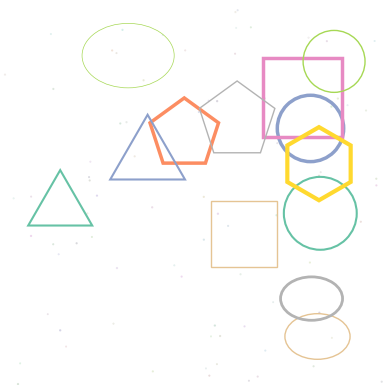[{"shape": "circle", "thickness": 1.5, "radius": 0.47, "center": [0.832, 0.446]}, {"shape": "triangle", "thickness": 1.5, "radius": 0.48, "center": [0.156, 0.462]}, {"shape": "pentagon", "thickness": 2.5, "radius": 0.47, "center": [0.479, 0.652]}, {"shape": "triangle", "thickness": 1.5, "radius": 0.56, "center": [0.383, 0.59]}, {"shape": "circle", "thickness": 2.5, "radius": 0.43, "center": [0.806, 0.666]}, {"shape": "square", "thickness": 2.5, "radius": 0.51, "center": [0.785, 0.747]}, {"shape": "circle", "thickness": 1, "radius": 0.4, "center": [0.868, 0.841]}, {"shape": "oval", "thickness": 0.5, "radius": 0.6, "center": [0.333, 0.856]}, {"shape": "hexagon", "thickness": 3, "radius": 0.47, "center": [0.829, 0.575]}, {"shape": "oval", "thickness": 1, "radius": 0.42, "center": [0.825, 0.126]}, {"shape": "square", "thickness": 1, "radius": 0.43, "center": [0.634, 0.393]}, {"shape": "pentagon", "thickness": 1, "radius": 0.52, "center": [0.616, 0.687]}, {"shape": "oval", "thickness": 2, "radius": 0.4, "center": [0.809, 0.224]}]